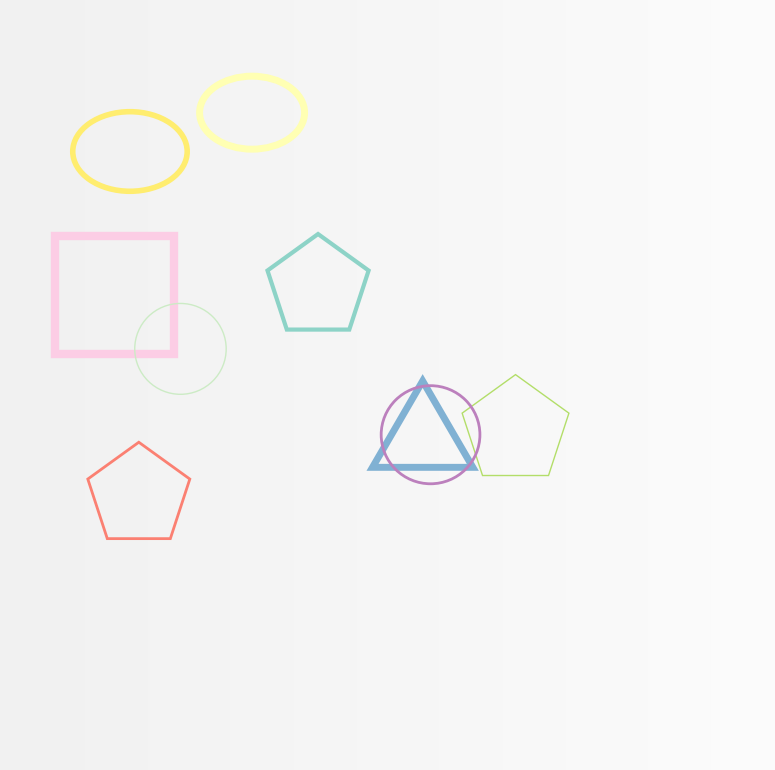[{"shape": "pentagon", "thickness": 1.5, "radius": 0.34, "center": [0.41, 0.627]}, {"shape": "oval", "thickness": 2.5, "radius": 0.34, "center": [0.325, 0.854]}, {"shape": "pentagon", "thickness": 1, "radius": 0.35, "center": [0.179, 0.356]}, {"shape": "triangle", "thickness": 2.5, "radius": 0.37, "center": [0.545, 0.43]}, {"shape": "pentagon", "thickness": 0.5, "radius": 0.36, "center": [0.665, 0.441]}, {"shape": "square", "thickness": 3, "radius": 0.38, "center": [0.148, 0.617]}, {"shape": "circle", "thickness": 1, "radius": 0.32, "center": [0.556, 0.435]}, {"shape": "circle", "thickness": 0.5, "radius": 0.29, "center": [0.233, 0.547]}, {"shape": "oval", "thickness": 2, "radius": 0.37, "center": [0.168, 0.803]}]